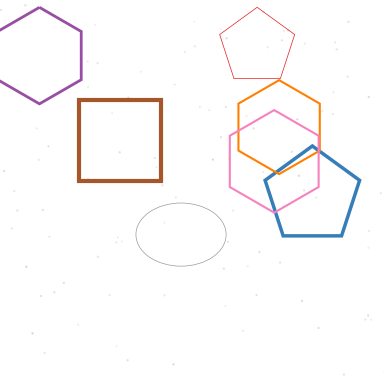[{"shape": "pentagon", "thickness": 0.5, "radius": 0.51, "center": [0.668, 0.879]}, {"shape": "pentagon", "thickness": 2.5, "radius": 0.65, "center": [0.811, 0.492]}, {"shape": "hexagon", "thickness": 2, "radius": 0.63, "center": [0.102, 0.856]}, {"shape": "hexagon", "thickness": 1.5, "radius": 0.61, "center": [0.725, 0.67]}, {"shape": "square", "thickness": 3, "radius": 0.53, "center": [0.311, 0.635]}, {"shape": "hexagon", "thickness": 1.5, "radius": 0.67, "center": [0.712, 0.581]}, {"shape": "oval", "thickness": 0.5, "radius": 0.59, "center": [0.47, 0.391]}]